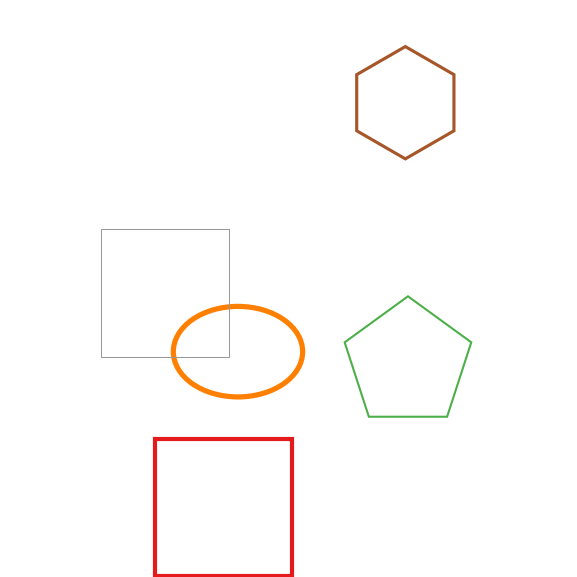[{"shape": "square", "thickness": 2, "radius": 0.59, "center": [0.386, 0.12]}, {"shape": "pentagon", "thickness": 1, "radius": 0.58, "center": [0.706, 0.371]}, {"shape": "oval", "thickness": 2.5, "radius": 0.56, "center": [0.412, 0.39]}, {"shape": "hexagon", "thickness": 1.5, "radius": 0.49, "center": [0.702, 0.821]}, {"shape": "square", "thickness": 0.5, "radius": 0.55, "center": [0.285, 0.491]}]